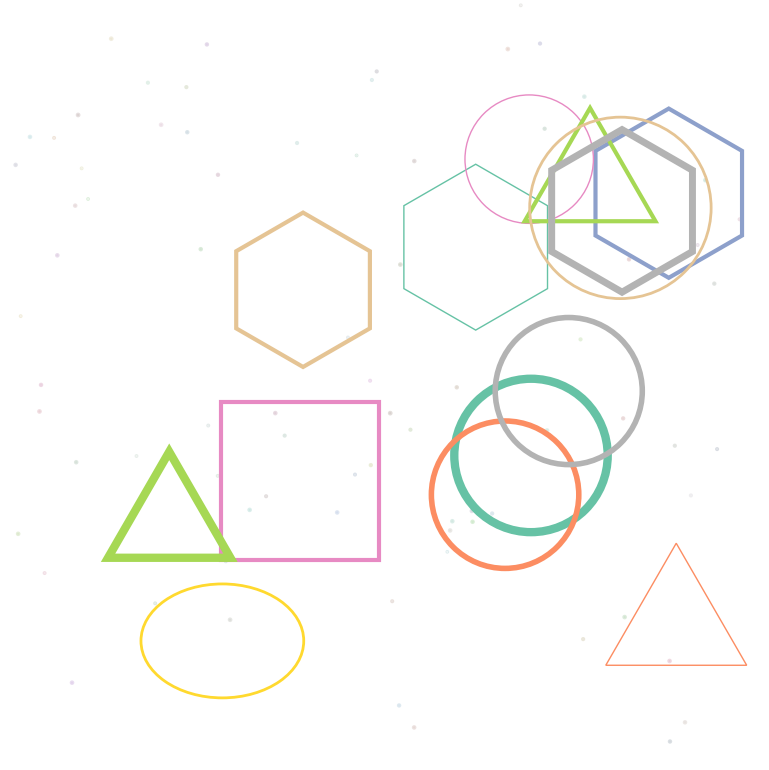[{"shape": "hexagon", "thickness": 0.5, "radius": 0.54, "center": [0.618, 0.679]}, {"shape": "circle", "thickness": 3, "radius": 0.5, "center": [0.69, 0.409]}, {"shape": "triangle", "thickness": 0.5, "radius": 0.53, "center": [0.878, 0.189]}, {"shape": "circle", "thickness": 2, "radius": 0.48, "center": [0.656, 0.358]}, {"shape": "hexagon", "thickness": 1.5, "radius": 0.55, "center": [0.869, 0.749]}, {"shape": "circle", "thickness": 0.5, "radius": 0.42, "center": [0.687, 0.793]}, {"shape": "square", "thickness": 1.5, "radius": 0.51, "center": [0.389, 0.375]}, {"shape": "triangle", "thickness": 1.5, "radius": 0.49, "center": [0.766, 0.762]}, {"shape": "triangle", "thickness": 3, "radius": 0.46, "center": [0.22, 0.322]}, {"shape": "oval", "thickness": 1, "radius": 0.53, "center": [0.289, 0.168]}, {"shape": "circle", "thickness": 1, "radius": 0.59, "center": [0.806, 0.73]}, {"shape": "hexagon", "thickness": 1.5, "radius": 0.5, "center": [0.394, 0.624]}, {"shape": "hexagon", "thickness": 2.5, "radius": 0.53, "center": [0.808, 0.726]}, {"shape": "circle", "thickness": 2, "radius": 0.48, "center": [0.739, 0.492]}]